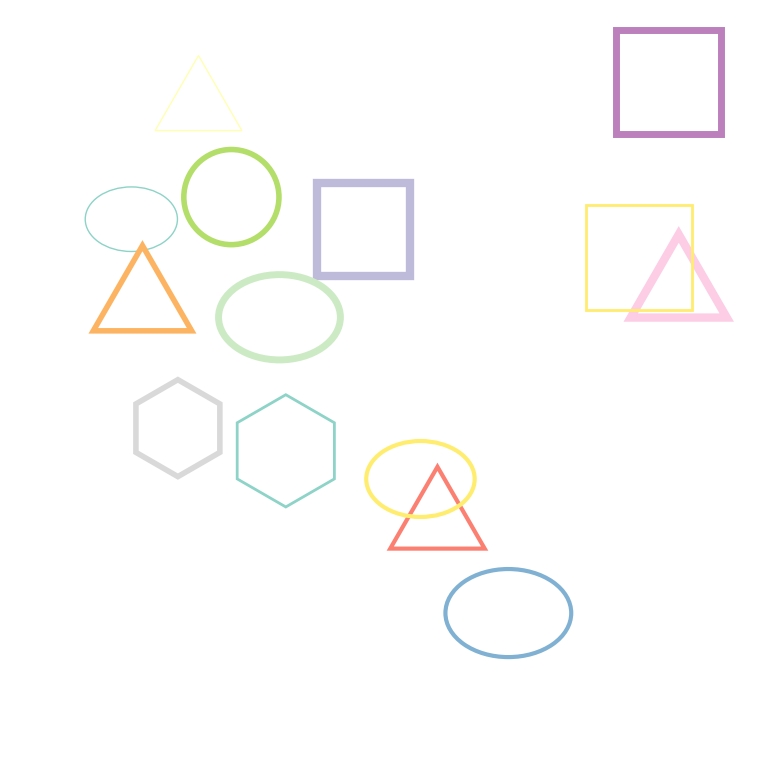[{"shape": "hexagon", "thickness": 1, "radius": 0.36, "center": [0.371, 0.414]}, {"shape": "oval", "thickness": 0.5, "radius": 0.3, "center": [0.171, 0.715]}, {"shape": "triangle", "thickness": 0.5, "radius": 0.33, "center": [0.258, 0.863]}, {"shape": "square", "thickness": 3, "radius": 0.3, "center": [0.472, 0.702]}, {"shape": "triangle", "thickness": 1.5, "radius": 0.35, "center": [0.568, 0.323]}, {"shape": "oval", "thickness": 1.5, "radius": 0.41, "center": [0.66, 0.204]}, {"shape": "triangle", "thickness": 2, "radius": 0.37, "center": [0.185, 0.607]}, {"shape": "circle", "thickness": 2, "radius": 0.31, "center": [0.301, 0.744]}, {"shape": "triangle", "thickness": 3, "radius": 0.36, "center": [0.881, 0.624]}, {"shape": "hexagon", "thickness": 2, "radius": 0.31, "center": [0.231, 0.444]}, {"shape": "square", "thickness": 2.5, "radius": 0.34, "center": [0.868, 0.894]}, {"shape": "oval", "thickness": 2.5, "radius": 0.4, "center": [0.363, 0.588]}, {"shape": "square", "thickness": 1, "radius": 0.34, "center": [0.83, 0.665]}, {"shape": "oval", "thickness": 1.5, "radius": 0.35, "center": [0.546, 0.378]}]